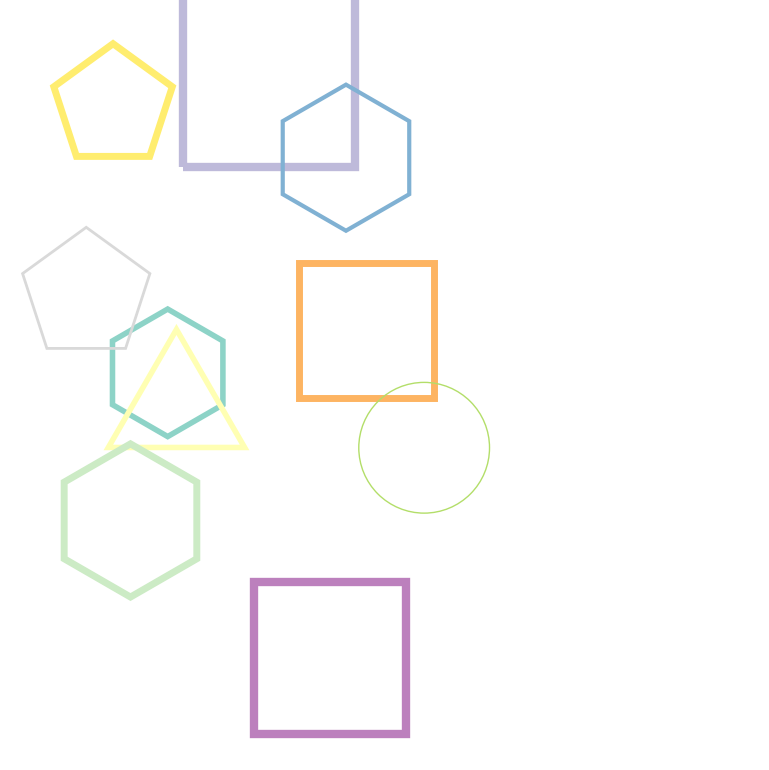[{"shape": "hexagon", "thickness": 2, "radius": 0.41, "center": [0.218, 0.516]}, {"shape": "triangle", "thickness": 2, "radius": 0.51, "center": [0.229, 0.47]}, {"shape": "square", "thickness": 3, "radius": 0.56, "center": [0.35, 0.895]}, {"shape": "hexagon", "thickness": 1.5, "radius": 0.47, "center": [0.449, 0.795]}, {"shape": "square", "thickness": 2.5, "radius": 0.44, "center": [0.476, 0.57]}, {"shape": "circle", "thickness": 0.5, "radius": 0.42, "center": [0.551, 0.419]}, {"shape": "pentagon", "thickness": 1, "radius": 0.43, "center": [0.112, 0.618]}, {"shape": "square", "thickness": 3, "radius": 0.49, "center": [0.429, 0.145]}, {"shape": "hexagon", "thickness": 2.5, "radius": 0.5, "center": [0.169, 0.324]}, {"shape": "pentagon", "thickness": 2.5, "radius": 0.4, "center": [0.147, 0.862]}]